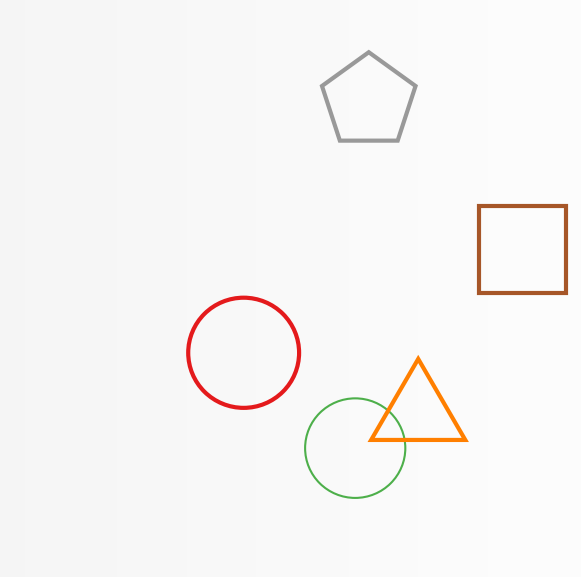[{"shape": "circle", "thickness": 2, "radius": 0.48, "center": [0.419, 0.388]}, {"shape": "circle", "thickness": 1, "radius": 0.43, "center": [0.611, 0.223]}, {"shape": "triangle", "thickness": 2, "radius": 0.47, "center": [0.72, 0.284]}, {"shape": "square", "thickness": 2, "radius": 0.38, "center": [0.899, 0.568]}, {"shape": "pentagon", "thickness": 2, "radius": 0.42, "center": [0.634, 0.824]}]